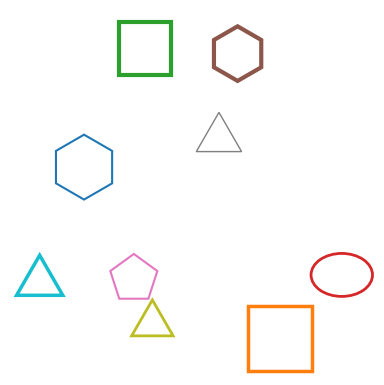[{"shape": "hexagon", "thickness": 1.5, "radius": 0.42, "center": [0.218, 0.566]}, {"shape": "square", "thickness": 2.5, "radius": 0.42, "center": [0.728, 0.121]}, {"shape": "square", "thickness": 3, "radius": 0.34, "center": [0.377, 0.873]}, {"shape": "oval", "thickness": 2, "radius": 0.4, "center": [0.888, 0.286]}, {"shape": "hexagon", "thickness": 3, "radius": 0.35, "center": [0.617, 0.861]}, {"shape": "pentagon", "thickness": 1.5, "radius": 0.32, "center": [0.348, 0.276]}, {"shape": "triangle", "thickness": 1, "radius": 0.34, "center": [0.569, 0.64]}, {"shape": "triangle", "thickness": 2, "radius": 0.31, "center": [0.396, 0.159]}, {"shape": "triangle", "thickness": 2.5, "radius": 0.35, "center": [0.103, 0.268]}]